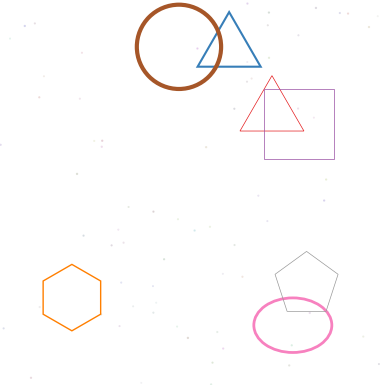[{"shape": "triangle", "thickness": 0.5, "radius": 0.48, "center": [0.706, 0.708]}, {"shape": "triangle", "thickness": 1.5, "radius": 0.47, "center": [0.595, 0.874]}, {"shape": "square", "thickness": 0.5, "radius": 0.46, "center": [0.776, 0.679]}, {"shape": "hexagon", "thickness": 1, "radius": 0.43, "center": [0.187, 0.227]}, {"shape": "circle", "thickness": 3, "radius": 0.55, "center": [0.465, 0.878]}, {"shape": "oval", "thickness": 2, "radius": 0.51, "center": [0.761, 0.155]}, {"shape": "pentagon", "thickness": 0.5, "radius": 0.43, "center": [0.796, 0.261]}]